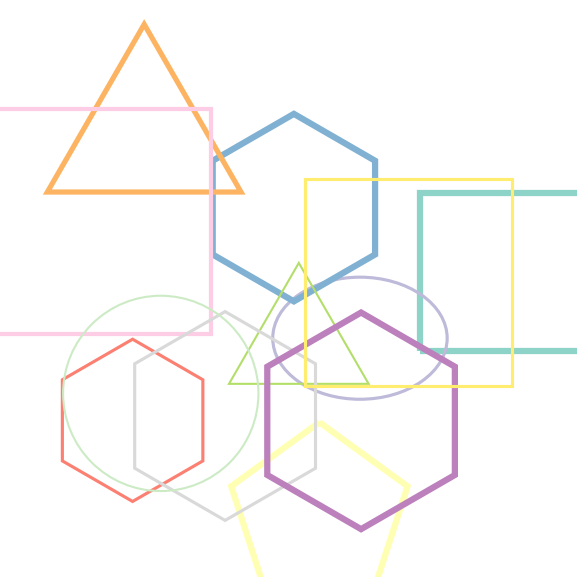[{"shape": "square", "thickness": 3, "radius": 0.69, "center": [0.864, 0.528]}, {"shape": "pentagon", "thickness": 3, "radius": 0.8, "center": [0.553, 0.107]}, {"shape": "oval", "thickness": 1.5, "radius": 0.76, "center": [0.623, 0.413]}, {"shape": "hexagon", "thickness": 1.5, "radius": 0.7, "center": [0.23, 0.271]}, {"shape": "hexagon", "thickness": 3, "radius": 0.81, "center": [0.509, 0.64]}, {"shape": "triangle", "thickness": 2.5, "radius": 0.97, "center": [0.25, 0.763]}, {"shape": "triangle", "thickness": 1, "radius": 0.7, "center": [0.517, 0.404]}, {"shape": "square", "thickness": 2, "radius": 0.97, "center": [0.172, 0.616]}, {"shape": "hexagon", "thickness": 1.5, "radius": 0.9, "center": [0.39, 0.279]}, {"shape": "hexagon", "thickness": 3, "radius": 0.94, "center": [0.625, 0.27]}, {"shape": "circle", "thickness": 1, "radius": 0.85, "center": [0.278, 0.318]}, {"shape": "square", "thickness": 1.5, "radius": 0.89, "center": [0.708, 0.51]}]